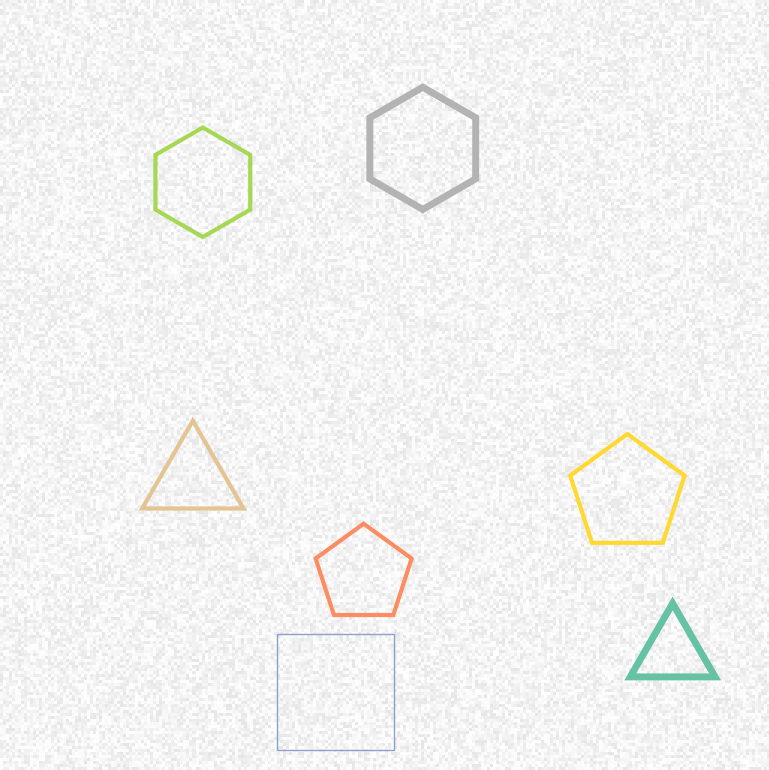[{"shape": "triangle", "thickness": 2.5, "radius": 0.32, "center": [0.874, 0.153]}, {"shape": "pentagon", "thickness": 1.5, "radius": 0.33, "center": [0.472, 0.254]}, {"shape": "square", "thickness": 0.5, "radius": 0.38, "center": [0.436, 0.101]}, {"shape": "hexagon", "thickness": 1.5, "radius": 0.36, "center": [0.263, 0.763]}, {"shape": "pentagon", "thickness": 1.5, "radius": 0.39, "center": [0.815, 0.358]}, {"shape": "triangle", "thickness": 1.5, "radius": 0.38, "center": [0.25, 0.378]}, {"shape": "hexagon", "thickness": 2.5, "radius": 0.4, "center": [0.549, 0.807]}]